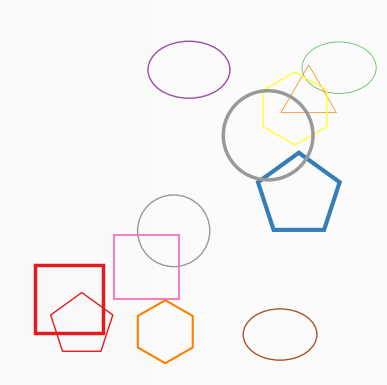[{"shape": "pentagon", "thickness": 1, "radius": 0.42, "center": [0.211, 0.156]}, {"shape": "square", "thickness": 2.5, "radius": 0.44, "center": [0.178, 0.223]}, {"shape": "pentagon", "thickness": 3, "radius": 0.55, "center": [0.771, 0.492]}, {"shape": "oval", "thickness": 0.5, "radius": 0.48, "center": [0.875, 0.824]}, {"shape": "oval", "thickness": 1, "radius": 0.53, "center": [0.488, 0.819]}, {"shape": "hexagon", "thickness": 1.5, "radius": 0.41, "center": [0.427, 0.138]}, {"shape": "triangle", "thickness": 0.5, "radius": 0.41, "center": [0.797, 0.749]}, {"shape": "hexagon", "thickness": 1, "radius": 0.47, "center": [0.761, 0.718]}, {"shape": "oval", "thickness": 1, "radius": 0.48, "center": [0.723, 0.131]}, {"shape": "square", "thickness": 1.5, "radius": 0.42, "center": [0.378, 0.307]}, {"shape": "circle", "thickness": 2.5, "radius": 0.58, "center": [0.692, 0.649]}, {"shape": "circle", "thickness": 1, "radius": 0.47, "center": [0.448, 0.401]}]